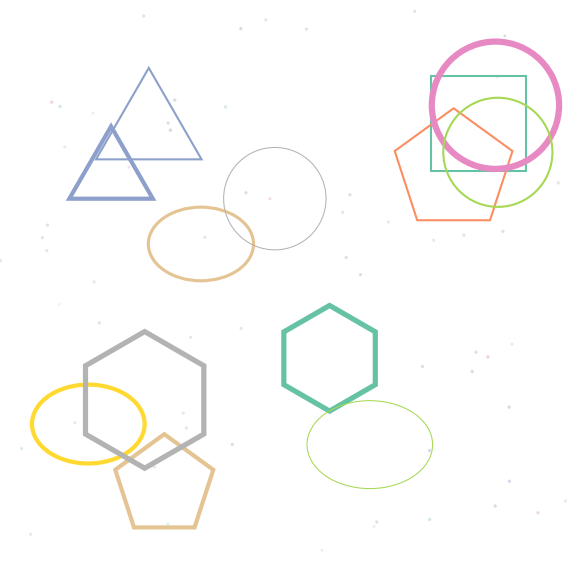[{"shape": "square", "thickness": 1, "radius": 0.41, "center": [0.828, 0.786]}, {"shape": "hexagon", "thickness": 2.5, "radius": 0.46, "center": [0.571, 0.379]}, {"shape": "pentagon", "thickness": 1, "radius": 0.54, "center": [0.785, 0.704]}, {"shape": "triangle", "thickness": 1, "radius": 0.53, "center": [0.258, 0.776]}, {"shape": "triangle", "thickness": 2, "radius": 0.42, "center": [0.192, 0.697]}, {"shape": "circle", "thickness": 3, "radius": 0.55, "center": [0.858, 0.817]}, {"shape": "oval", "thickness": 0.5, "radius": 0.54, "center": [0.64, 0.229]}, {"shape": "circle", "thickness": 1, "radius": 0.47, "center": [0.862, 0.735]}, {"shape": "oval", "thickness": 2, "radius": 0.49, "center": [0.153, 0.265]}, {"shape": "oval", "thickness": 1.5, "radius": 0.46, "center": [0.348, 0.577]}, {"shape": "pentagon", "thickness": 2, "radius": 0.45, "center": [0.284, 0.158]}, {"shape": "hexagon", "thickness": 2.5, "radius": 0.59, "center": [0.251, 0.307]}, {"shape": "circle", "thickness": 0.5, "radius": 0.44, "center": [0.476, 0.655]}]